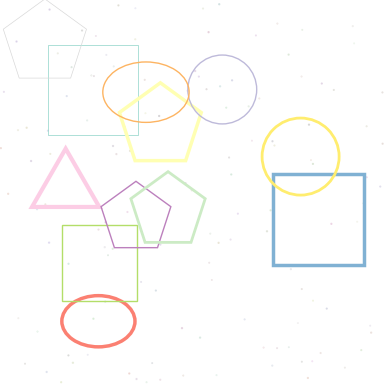[{"shape": "square", "thickness": 0.5, "radius": 0.58, "center": [0.242, 0.767]}, {"shape": "pentagon", "thickness": 2.5, "radius": 0.56, "center": [0.417, 0.673]}, {"shape": "circle", "thickness": 1, "radius": 0.45, "center": [0.577, 0.768]}, {"shape": "oval", "thickness": 2.5, "radius": 0.47, "center": [0.256, 0.166]}, {"shape": "square", "thickness": 2.5, "radius": 0.59, "center": [0.827, 0.43]}, {"shape": "oval", "thickness": 1, "radius": 0.56, "center": [0.379, 0.761]}, {"shape": "square", "thickness": 1, "radius": 0.49, "center": [0.259, 0.316]}, {"shape": "triangle", "thickness": 3, "radius": 0.5, "center": [0.171, 0.513]}, {"shape": "pentagon", "thickness": 0.5, "radius": 0.57, "center": [0.117, 0.889]}, {"shape": "pentagon", "thickness": 1, "radius": 0.48, "center": [0.353, 0.434]}, {"shape": "pentagon", "thickness": 2, "radius": 0.51, "center": [0.436, 0.453]}, {"shape": "circle", "thickness": 2, "radius": 0.5, "center": [0.781, 0.593]}]